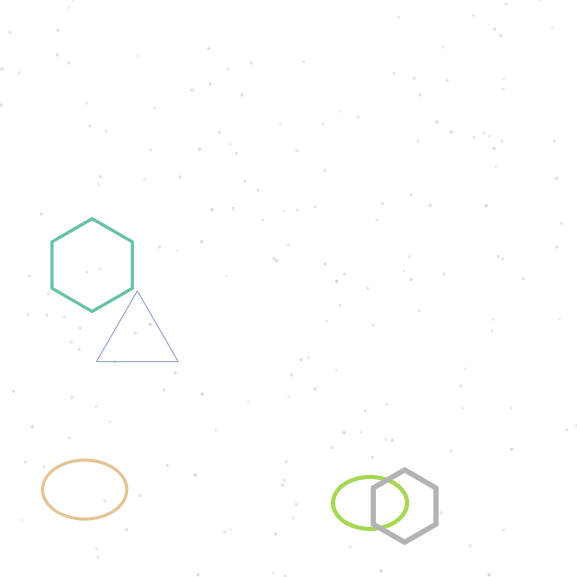[{"shape": "hexagon", "thickness": 1.5, "radius": 0.4, "center": [0.16, 0.54]}, {"shape": "triangle", "thickness": 0.5, "radius": 0.41, "center": [0.238, 0.414]}, {"shape": "oval", "thickness": 2, "radius": 0.32, "center": [0.641, 0.128]}, {"shape": "oval", "thickness": 1.5, "radius": 0.36, "center": [0.147, 0.151]}, {"shape": "hexagon", "thickness": 2.5, "radius": 0.31, "center": [0.701, 0.123]}]